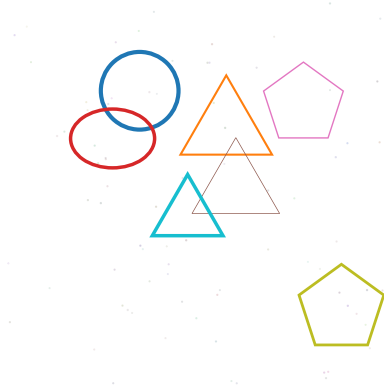[{"shape": "circle", "thickness": 3, "radius": 0.5, "center": [0.363, 0.764]}, {"shape": "triangle", "thickness": 1.5, "radius": 0.69, "center": [0.588, 0.667]}, {"shape": "oval", "thickness": 2.5, "radius": 0.55, "center": [0.292, 0.64]}, {"shape": "triangle", "thickness": 0.5, "radius": 0.66, "center": [0.613, 0.511]}, {"shape": "pentagon", "thickness": 1, "radius": 0.54, "center": [0.788, 0.73]}, {"shape": "pentagon", "thickness": 2, "radius": 0.58, "center": [0.887, 0.198]}, {"shape": "triangle", "thickness": 2.5, "radius": 0.53, "center": [0.487, 0.441]}]